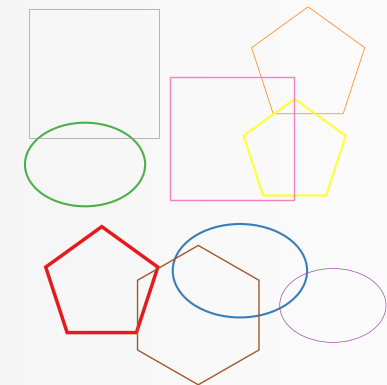[{"shape": "pentagon", "thickness": 2.5, "radius": 0.76, "center": [0.263, 0.259]}, {"shape": "oval", "thickness": 1.5, "radius": 0.87, "center": [0.619, 0.297]}, {"shape": "oval", "thickness": 1.5, "radius": 0.78, "center": [0.219, 0.573]}, {"shape": "oval", "thickness": 0.5, "radius": 0.69, "center": [0.859, 0.207]}, {"shape": "pentagon", "thickness": 0.5, "radius": 0.77, "center": [0.795, 0.829]}, {"shape": "pentagon", "thickness": 1.5, "radius": 0.69, "center": [0.76, 0.604]}, {"shape": "hexagon", "thickness": 1, "radius": 0.9, "center": [0.512, 0.182]}, {"shape": "square", "thickness": 1, "radius": 0.8, "center": [0.598, 0.64]}, {"shape": "square", "thickness": 0.5, "radius": 0.84, "center": [0.242, 0.809]}]